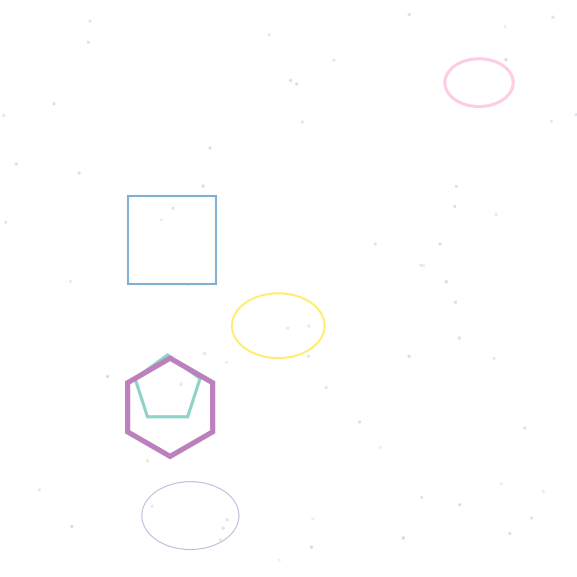[{"shape": "pentagon", "thickness": 1.5, "radius": 0.3, "center": [0.29, 0.325]}, {"shape": "oval", "thickness": 0.5, "radius": 0.42, "center": [0.33, 0.106]}, {"shape": "square", "thickness": 1, "radius": 0.38, "center": [0.298, 0.583]}, {"shape": "oval", "thickness": 1.5, "radius": 0.3, "center": [0.83, 0.856]}, {"shape": "hexagon", "thickness": 2.5, "radius": 0.43, "center": [0.295, 0.294]}, {"shape": "oval", "thickness": 1, "radius": 0.4, "center": [0.482, 0.435]}]